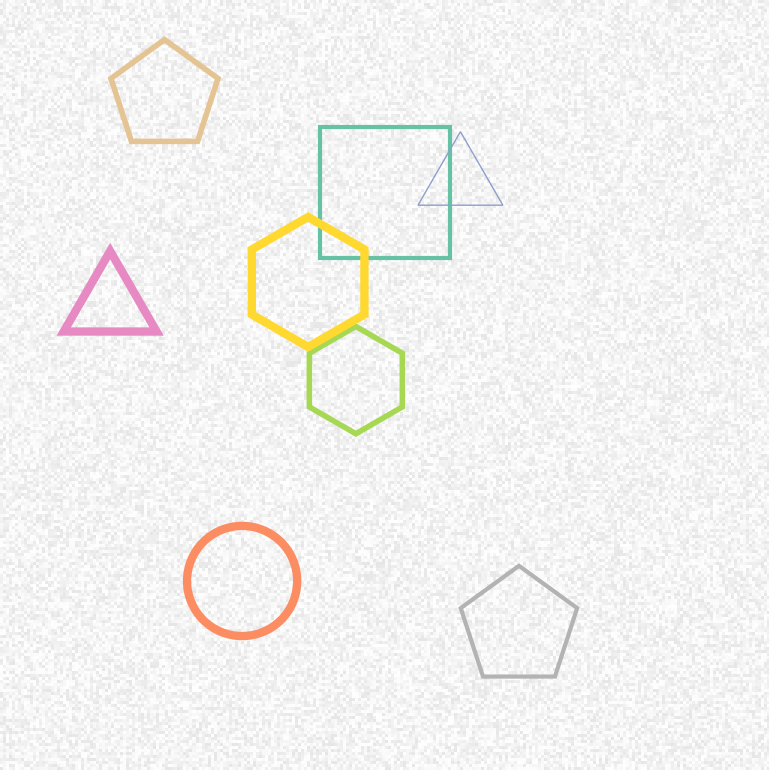[{"shape": "square", "thickness": 1.5, "radius": 0.42, "center": [0.5, 0.75]}, {"shape": "circle", "thickness": 3, "radius": 0.36, "center": [0.314, 0.245]}, {"shape": "triangle", "thickness": 0.5, "radius": 0.32, "center": [0.598, 0.765]}, {"shape": "triangle", "thickness": 3, "radius": 0.35, "center": [0.143, 0.604]}, {"shape": "hexagon", "thickness": 2, "radius": 0.35, "center": [0.462, 0.506]}, {"shape": "hexagon", "thickness": 3, "radius": 0.42, "center": [0.4, 0.634]}, {"shape": "pentagon", "thickness": 2, "radius": 0.37, "center": [0.214, 0.876]}, {"shape": "pentagon", "thickness": 1.5, "radius": 0.4, "center": [0.674, 0.186]}]